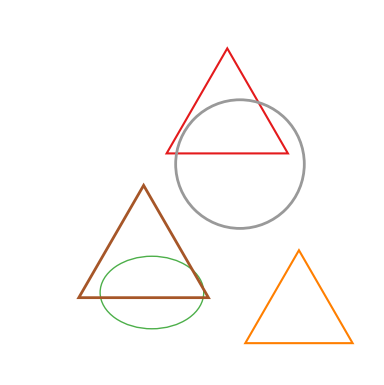[{"shape": "triangle", "thickness": 1.5, "radius": 0.91, "center": [0.59, 0.692]}, {"shape": "oval", "thickness": 1, "radius": 0.67, "center": [0.395, 0.24]}, {"shape": "triangle", "thickness": 1.5, "radius": 0.8, "center": [0.776, 0.189]}, {"shape": "triangle", "thickness": 2, "radius": 0.97, "center": [0.373, 0.324]}, {"shape": "circle", "thickness": 2, "radius": 0.84, "center": [0.623, 0.574]}]